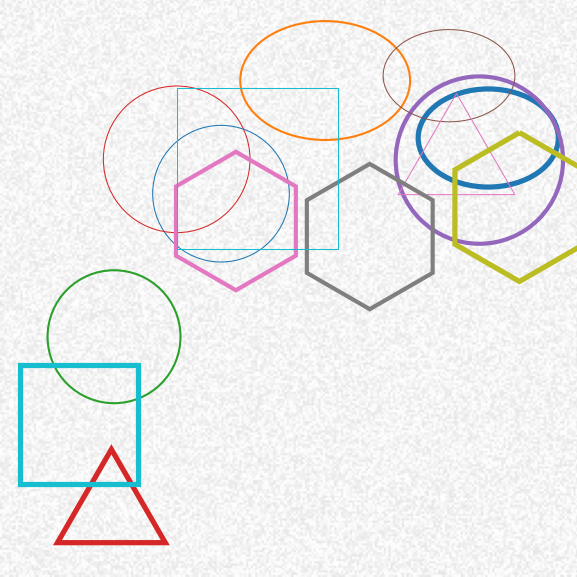[{"shape": "oval", "thickness": 2.5, "radius": 0.61, "center": [0.845, 0.76]}, {"shape": "circle", "thickness": 0.5, "radius": 0.59, "center": [0.383, 0.664]}, {"shape": "oval", "thickness": 1, "radius": 0.74, "center": [0.563, 0.86]}, {"shape": "circle", "thickness": 1, "radius": 0.58, "center": [0.197, 0.416]}, {"shape": "triangle", "thickness": 2.5, "radius": 0.54, "center": [0.193, 0.113]}, {"shape": "circle", "thickness": 0.5, "radius": 0.63, "center": [0.306, 0.723]}, {"shape": "circle", "thickness": 2, "radius": 0.72, "center": [0.83, 0.722]}, {"shape": "oval", "thickness": 0.5, "radius": 0.57, "center": [0.778, 0.868]}, {"shape": "triangle", "thickness": 0.5, "radius": 0.58, "center": [0.79, 0.72]}, {"shape": "hexagon", "thickness": 2, "radius": 0.6, "center": [0.409, 0.616]}, {"shape": "hexagon", "thickness": 2, "radius": 0.63, "center": [0.64, 0.59]}, {"shape": "hexagon", "thickness": 2.5, "radius": 0.64, "center": [0.899, 0.641]}, {"shape": "square", "thickness": 0.5, "radius": 0.7, "center": [0.446, 0.707]}, {"shape": "square", "thickness": 2.5, "radius": 0.51, "center": [0.137, 0.264]}]